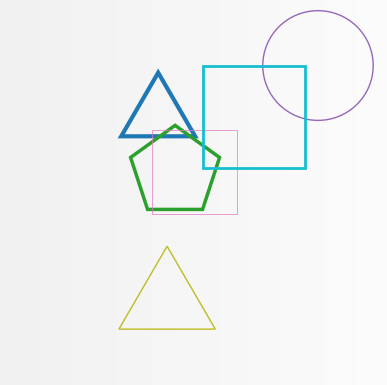[{"shape": "triangle", "thickness": 3, "radius": 0.55, "center": [0.408, 0.701]}, {"shape": "pentagon", "thickness": 2.5, "radius": 0.6, "center": [0.452, 0.554]}, {"shape": "circle", "thickness": 1, "radius": 0.71, "center": [0.821, 0.83]}, {"shape": "square", "thickness": 0.5, "radius": 0.55, "center": [0.502, 0.554]}, {"shape": "triangle", "thickness": 1, "radius": 0.72, "center": [0.431, 0.217]}, {"shape": "square", "thickness": 2, "radius": 0.66, "center": [0.656, 0.696]}]